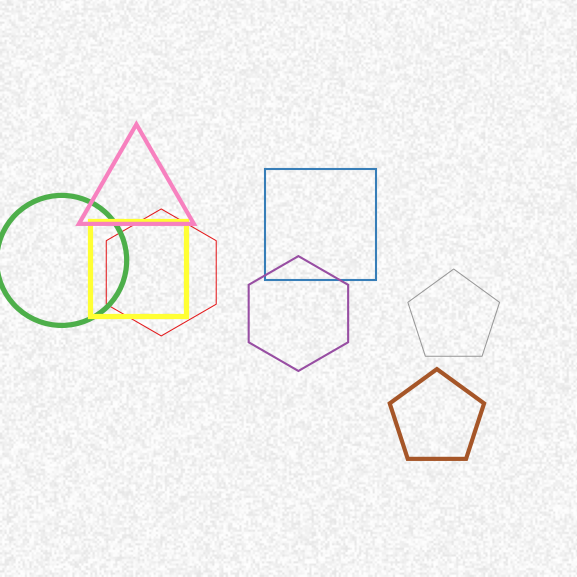[{"shape": "hexagon", "thickness": 0.5, "radius": 0.55, "center": [0.279, 0.527]}, {"shape": "square", "thickness": 1, "radius": 0.48, "center": [0.556, 0.611]}, {"shape": "circle", "thickness": 2.5, "radius": 0.56, "center": [0.107, 0.548]}, {"shape": "hexagon", "thickness": 1, "radius": 0.5, "center": [0.517, 0.456]}, {"shape": "square", "thickness": 2.5, "radius": 0.42, "center": [0.238, 0.534]}, {"shape": "pentagon", "thickness": 2, "radius": 0.43, "center": [0.757, 0.274]}, {"shape": "triangle", "thickness": 2, "radius": 0.57, "center": [0.236, 0.669]}, {"shape": "pentagon", "thickness": 0.5, "radius": 0.42, "center": [0.786, 0.45]}]